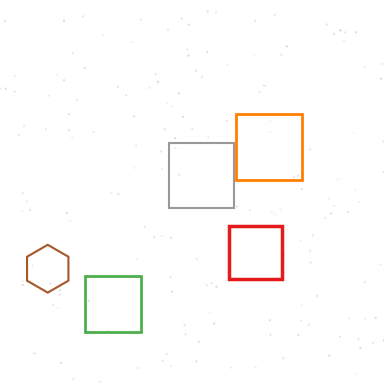[{"shape": "square", "thickness": 2.5, "radius": 0.34, "center": [0.664, 0.344]}, {"shape": "square", "thickness": 2, "radius": 0.36, "center": [0.293, 0.211]}, {"shape": "square", "thickness": 2, "radius": 0.43, "center": [0.698, 0.619]}, {"shape": "hexagon", "thickness": 1.5, "radius": 0.31, "center": [0.124, 0.302]}, {"shape": "square", "thickness": 1.5, "radius": 0.42, "center": [0.523, 0.545]}]